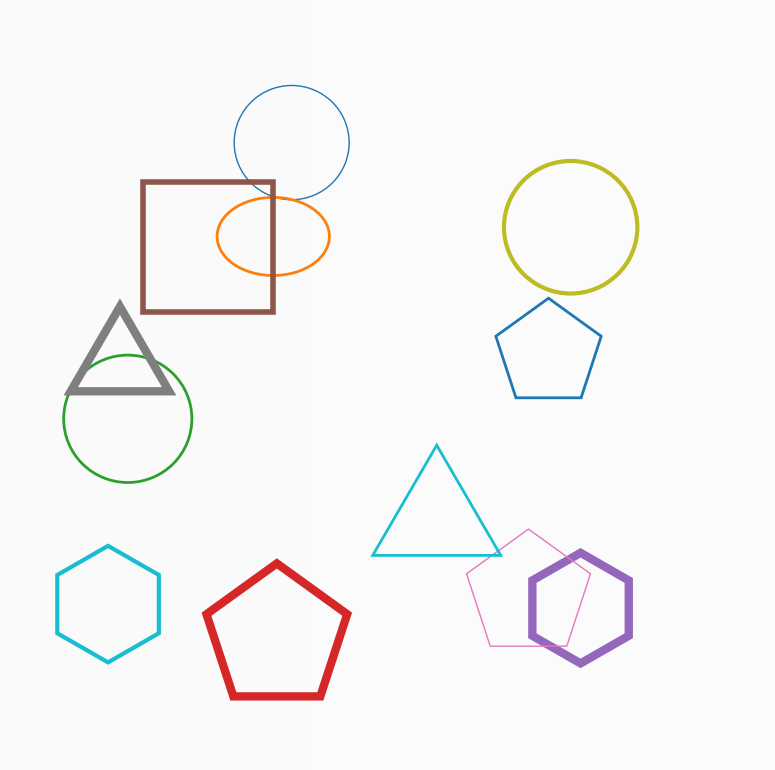[{"shape": "circle", "thickness": 0.5, "radius": 0.37, "center": [0.376, 0.815]}, {"shape": "pentagon", "thickness": 1, "radius": 0.36, "center": [0.708, 0.541]}, {"shape": "oval", "thickness": 1, "radius": 0.36, "center": [0.353, 0.693]}, {"shape": "circle", "thickness": 1, "radius": 0.41, "center": [0.165, 0.456]}, {"shape": "pentagon", "thickness": 3, "radius": 0.48, "center": [0.357, 0.173]}, {"shape": "hexagon", "thickness": 3, "radius": 0.36, "center": [0.749, 0.21]}, {"shape": "square", "thickness": 2, "radius": 0.42, "center": [0.269, 0.679]}, {"shape": "pentagon", "thickness": 0.5, "radius": 0.42, "center": [0.682, 0.229]}, {"shape": "triangle", "thickness": 3, "radius": 0.37, "center": [0.155, 0.528]}, {"shape": "circle", "thickness": 1.5, "radius": 0.43, "center": [0.736, 0.705]}, {"shape": "hexagon", "thickness": 1.5, "radius": 0.38, "center": [0.139, 0.215]}, {"shape": "triangle", "thickness": 1, "radius": 0.48, "center": [0.564, 0.326]}]